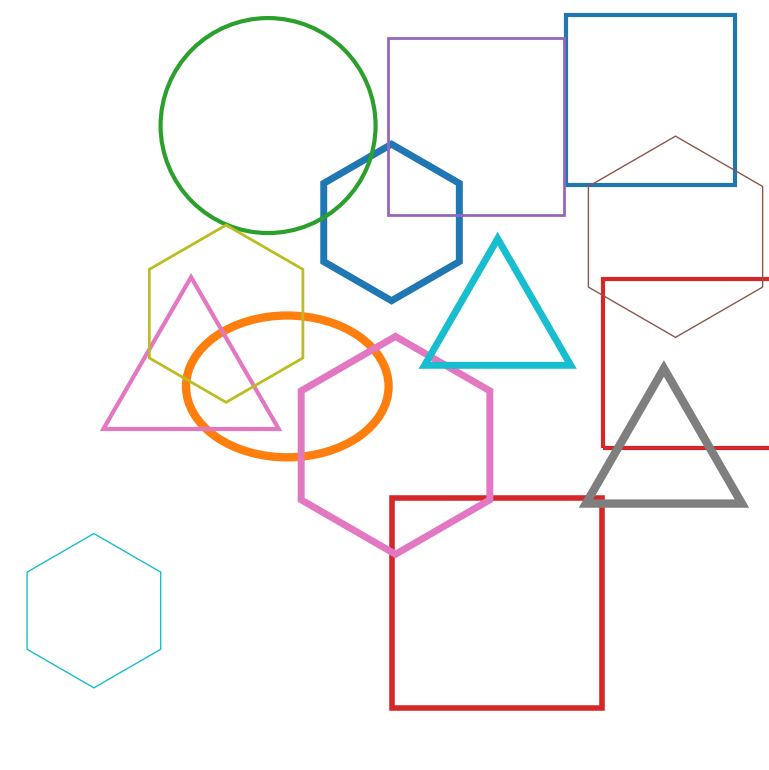[{"shape": "hexagon", "thickness": 2.5, "radius": 0.51, "center": [0.508, 0.711]}, {"shape": "square", "thickness": 1.5, "radius": 0.55, "center": [0.845, 0.87]}, {"shape": "oval", "thickness": 3, "radius": 0.66, "center": [0.373, 0.498]}, {"shape": "circle", "thickness": 1.5, "radius": 0.7, "center": [0.348, 0.837]}, {"shape": "square", "thickness": 1.5, "radius": 0.55, "center": [0.893, 0.528]}, {"shape": "square", "thickness": 2, "radius": 0.68, "center": [0.645, 0.217]}, {"shape": "square", "thickness": 1, "radius": 0.57, "center": [0.618, 0.836]}, {"shape": "hexagon", "thickness": 0.5, "radius": 0.65, "center": [0.877, 0.693]}, {"shape": "triangle", "thickness": 1.5, "radius": 0.66, "center": [0.248, 0.509]}, {"shape": "hexagon", "thickness": 2.5, "radius": 0.71, "center": [0.514, 0.422]}, {"shape": "triangle", "thickness": 3, "radius": 0.58, "center": [0.862, 0.404]}, {"shape": "hexagon", "thickness": 1, "radius": 0.58, "center": [0.294, 0.593]}, {"shape": "triangle", "thickness": 2.5, "radius": 0.55, "center": [0.646, 0.58]}, {"shape": "hexagon", "thickness": 0.5, "radius": 0.5, "center": [0.122, 0.207]}]